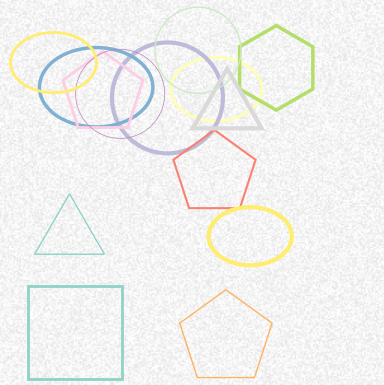[{"shape": "square", "thickness": 2, "radius": 0.61, "center": [0.194, 0.136]}, {"shape": "triangle", "thickness": 1, "radius": 0.52, "center": [0.181, 0.392]}, {"shape": "oval", "thickness": 2, "radius": 0.59, "center": [0.561, 0.768]}, {"shape": "circle", "thickness": 3, "radius": 0.72, "center": [0.435, 0.746]}, {"shape": "pentagon", "thickness": 1.5, "radius": 0.56, "center": [0.557, 0.55]}, {"shape": "oval", "thickness": 2.5, "radius": 0.74, "center": [0.25, 0.773]}, {"shape": "pentagon", "thickness": 1, "radius": 0.63, "center": [0.587, 0.121]}, {"shape": "hexagon", "thickness": 2.5, "radius": 0.55, "center": [0.717, 0.824]}, {"shape": "pentagon", "thickness": 2, "radius": 0.55, "center": [0.267, 0.757]}, {"shape": "triangle", "thickness": 3, "radius": 0.52, "center": [0.59, 0.718]}, {"shape": "circle", "thickness": 0.5, "radius": 0.58, "center": [0.312, 0.756]}, {"shape": "circle", "thickness": 1, "radius": 0.56, "center": [0.514, 0.869]}, {"shape": "oval", "thickness": 2, "radius": 0.56, "center": [0.139, 0.837]}, {"shape": "oval", "thickness": 3, "radius": 0.54, "center": [0.65, 0.386]}]